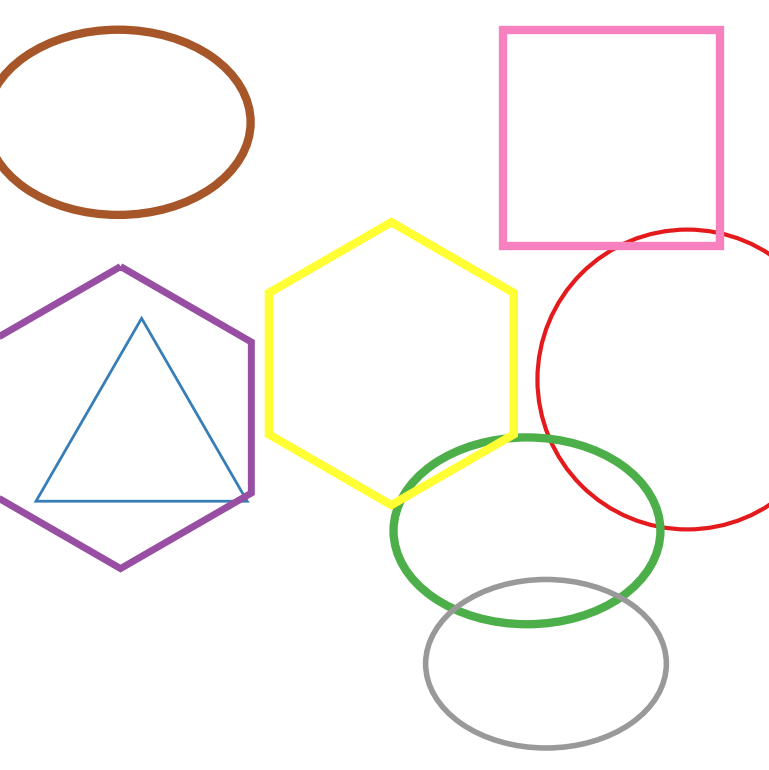[{"shape": "circle", "thickness": 1.5, "radius": 0.97, "center": [0.893, 0.507]}, {"shape": "triangle", "thickness": 1, "radius": 0.79, "center": [0.184, 0.428]}, {"shape": "oval", "thickness": 3, "radius": 0.87, "center": [0.684, 0.311]}, {"shape": "hexagon", "thickness": 2.5, "radius": 0.98, "center": [0.157, 0.458]}, {"shape": "hexagon", "thickness": 3, "radius": 0.92, "center": [0.508, 0.528]}, {"shape": "oval", "thickness": 3, "radius": 0.86, "center": [0.154, 0.841]}, {"shape": "square", "thickness": 3, "radius": 0.7, "center": [0.794, 0.821]}, {"shape": "oval", "thickness": 2, "radius": 0.78, "center": [0.709, 0.138]}]